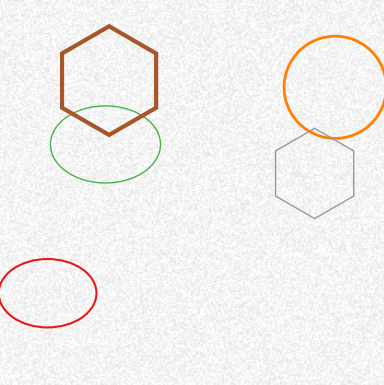[{"shape": "oval", "thickness": 1.5, "radius": 0.63, "center": [0.124, 0.238]}, {"shape": "oval", "thickness": 1, "radius": 0.71, "center": [0.274, 0.625]}, {"shape": "circle", "thickness": 2, "radius": 0.66, "center": [0.871, 0.773]}, {"shape": "hexagon", "thickness": 3, "radius": 0.71, "center": [0.283, 0.791]}, {"shape": "hexagon", "thickness": 1, "radius": 0.59, "center": [0.817, 0.549]}]